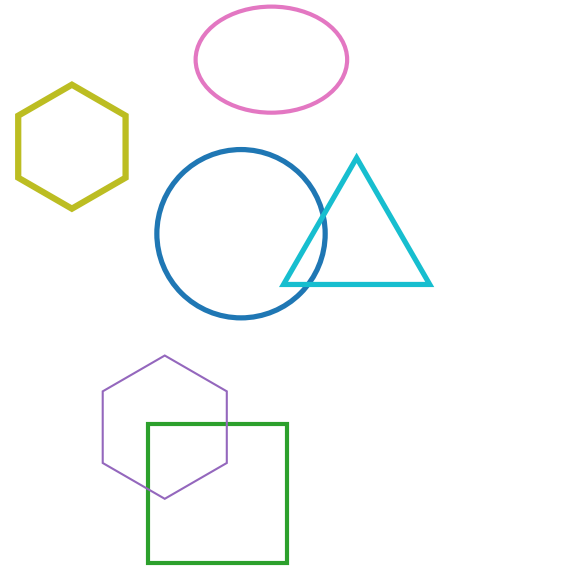[{"shape": "circle", "thickness": 2.5, "radius": 0.73, "center": [0.417, 0.594]}, {"shape": "square", "thickness": 2, "radius": 0.6, "center": [0.377, 0.145]}, {"shape": "hexagon", "thickness": 1, "radius": 0.62, "center": [0.285, 0.259]}, {"shape": "oval", "thickness": 2, "radius": 0.66, "center": [0.47, 0.896]}, {"shape": "hexagon", "thickness": 3, "radius": 0.54, "center": [0.124, 0.745]}, {"shape": "triangle", "thickness": 2.5, "radius": 0.73, "center": [0.618, 0.58]}]